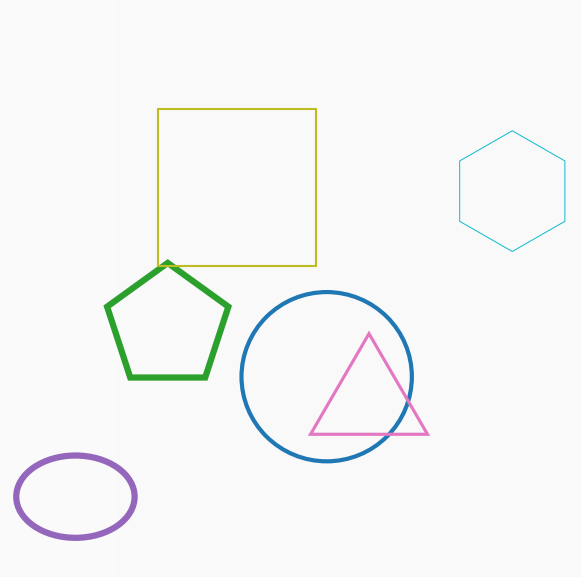[{"shape": "circle", "thickness": 2, "radius": 0.73, "center": [0.562, 0.347]}, {"shape": "pentagon", "thickness": 3, "radius": 0.55, "center": [0.289, 0.434]}, {"shape": "oval", "thickness": 3, "radius": 0.51, "center": [0.13, 0.139]}, {"shape": "triangle", "thickness": 1.5, "radius": 0.58, "center": [0.635, 0.305]}, {"shape": "square", "thickness": 1, "radius": 0.68, "center": [0.408, 0.675]}, {"shape": "hexagon", "thickness": 0.5, "radius": 0.52, "center": [0.881, 0.668]}]